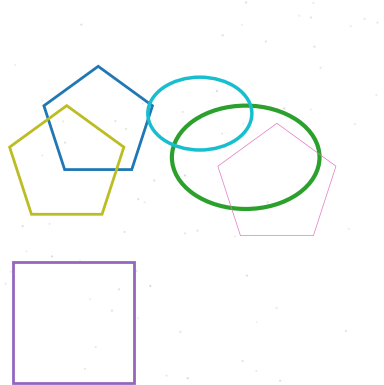[{"shape": "pentagon", "thickness": 2, "radius": 0.74, "center": [0.255, 0.679]}, {"shape": "oval", "thickness": 3, "radius": 0.96, "center": [0.638, 0.591]}, {"shape": "square", "thickness": 2, "radius": 0.78, "center": [0.19, 0.162]}, {"shape": "pentagon", "thickness": 0.5, "radius": 0.81, "center": [0.719, 0.518]}, {"shape": "pentagon", "thickness": 2, "radius": 0.78, "center": [0.173, 0.57]}, {"shape": "oval", "thickness": 2.5, "radius": 0.68, "center": [0.519, 0.705]}]